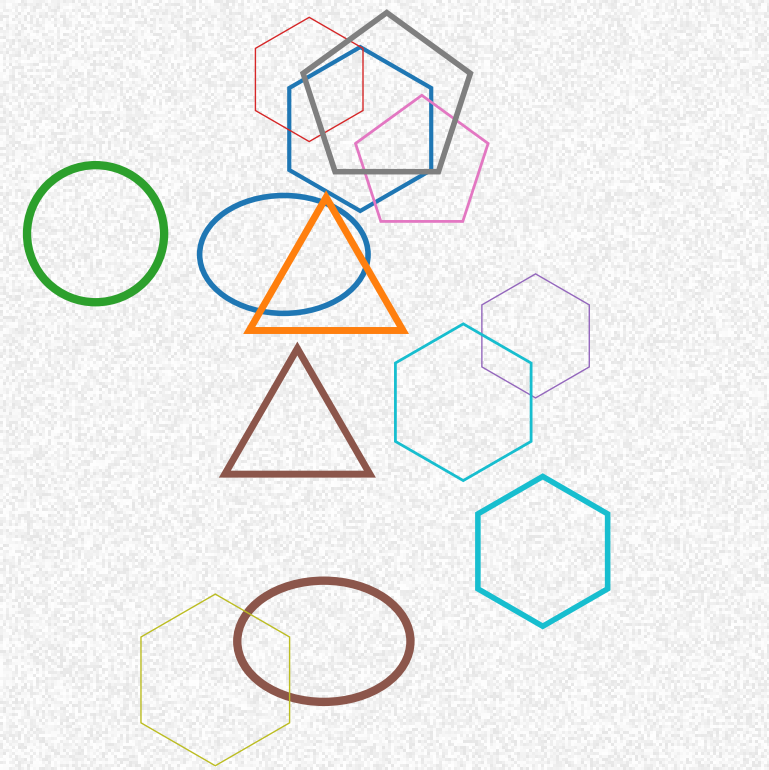[{"shape": "hexagon", "thickness": 1.5, "radius": 0.53, "center": [0.468, 0.832]}, {"shape": "oval", "thickness": 2, "radius": 0.55, "center": [0.369, 0.67]}, {"shape": "triangle", "thickness": 2.5, "radius": 0.58, "center": [0.424, 0.628]}, {"shape": "circle", "thickness": 3, "radius": 0.45, "center": [0.124, 0.697]}, {"shape": "hexagon", "thickness": 0.5, "radius": 0.4, "center": [0.402, 0.897]}, {"shape": "hexagon", "thickness": 0.5, "radius": 0.4, "center": [0.696, 0.564]}, {"shape": "triangle", "thickness": 2.5, "radius": 0.54, "center": [0.386, 0.439]}, {"shape": "oval", "thickness": 3, "radius": 0.56, "center": [0.421, 0.167]}, {"shape": "pentagon", "thickness": 1, "radius": 0.45, "center": [0.548, 0.786]}, {"shape": "pentagon", "thickness": 2, "radius": 0.57, "center": [0.502, 0.869]}, {"shape": "hexagon", "thickness": 0.5, "radius": 0.56, "center": [0.28, 0.117]}, {"shape": "hexagon", "thickness": 1, "radius": 0.51, "center": [0.602, 0.478]}, {"shape": "hexagon", "thickness": 2, "radius": 0.49, "center": [0.705, 0.284]}]